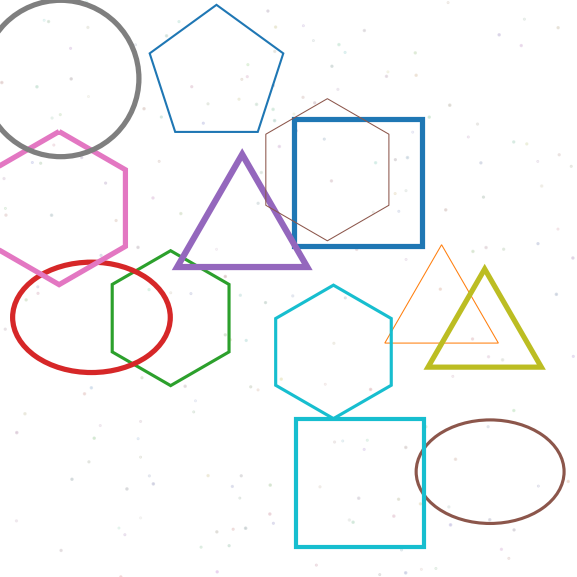[{"shape": "square", "thickness": 2.5, "radius": 0.55, "center": [0.62, 0.683]}, {"shape": "pentagon", "thickness": 1, "radius": 0.61, "center": [0.375, 0.869]}, {"shape": "triangle", "thickness": 0.5, "radius": 0.57, "center": [0.765, 0.462]}, {"shape": "hexagon", "thickness": 1.5, "radius": 0.58, "center": [0.295, 0.448]}, {"shape": "oval", "thickness": 2.5, "radius": 0.68, "center": [0.158, 0.45]}, {"shape": "triangle", "thickness": 3, "radius": 0.65, "center": [0.419, 0.602]}, {"shape": "hexagon", "thickness": 0.5, "radius": 0.62, "center": [0.567, 0.705]}, {"shape": "oval", "thickness": 1.5, "radius": 0.64, "center": [0.849, 0.182]}, {"shape": "hexagon", "thickness": 2.5, "radius": 0.66, "center": [0.102, 0.639]}, {"shape": "circle", "thickness": 2.5, "radius": 0.68, "center": [0.105, 0.863]}, {"shape": "triangle", "thickness": 2.5, "radius": 0.57, "center": [0.839, 0.42]}, {"shape": "square", "thickness": 2, "radius": 0.55, "center": [0.623, 0.163]}, {"shape": "hexagon", "thickness": 1.5, "radius": 0.58, "center": [0.577, 0.39]}]